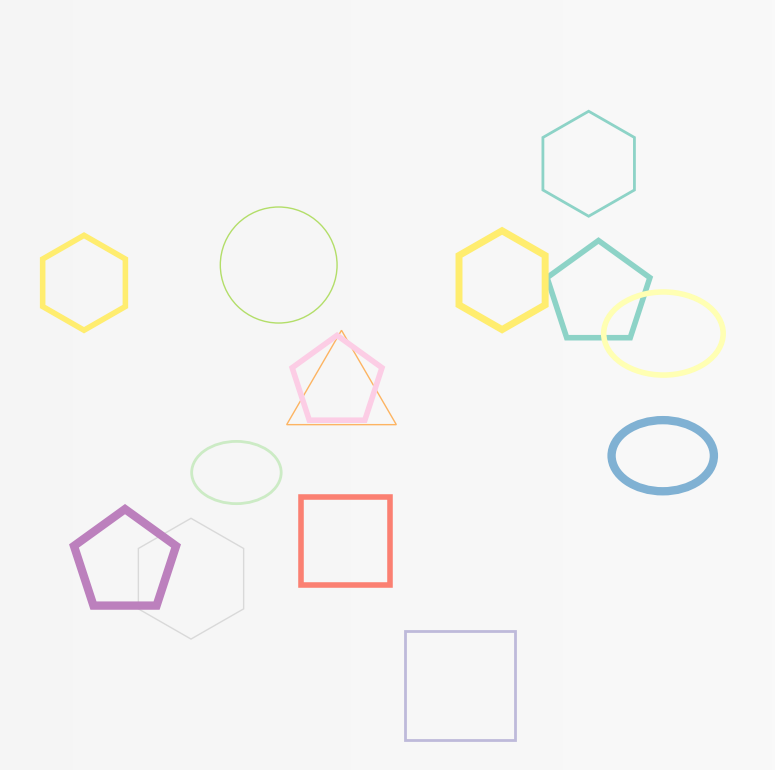[{"shape": "pentagon", "thickness": 2, "radius": 0.35, "center": [0.772, 0.618]}, {"shape": "hexagon", "thickness": 1, "radius": 0.34, "center": [0.76, 0.787]}, {"shape": "oval", "thickness": 2, "radius": 0.39, "center": [0.856, 0.567]}, {"shape": "square", "thickness": 1, "radius": 0.35, "center": [0.594, 0.109]}, {"shape": "square", "thickness": 2, "radius": 0.29, "center": [0.446, 0.297]}, {"shape": "oval", "thickness": 3, "radius": 0.33, "center": [0.855, 0.408]}, {"shape": "triangle", "thickness": 0.5, "radius": 0.41, "center": [0.441, 0.489]}, {"shape": "circle", "thickness": 0.5, "radius": 0.38, "center": [0.36, 0.656]}, {"shape": "pentagon", "thickness": 2, "radius": 0.3, "center": [0.435, 0.504]}, {"shape": "hexagon", "thickness": 0.5, "radius": 0.39, "center": [0.246, 0.248]}, {"shape": "pentagon", "thickness": 3, "radius": 0.35, "center": [0.161, 0.27]}, {"shape": "oval", "thickness": 1, "radius": 0.29, "center": [0.305, 0.386]}, {"shape": "hexagon", "thickness": 2, "radius": 0.31, "center": [0.108, 0.633]}, {"shape": "hexagon", "thickness": 2.5, "radius": 0.32, "center": [0.648, 0.636]}]